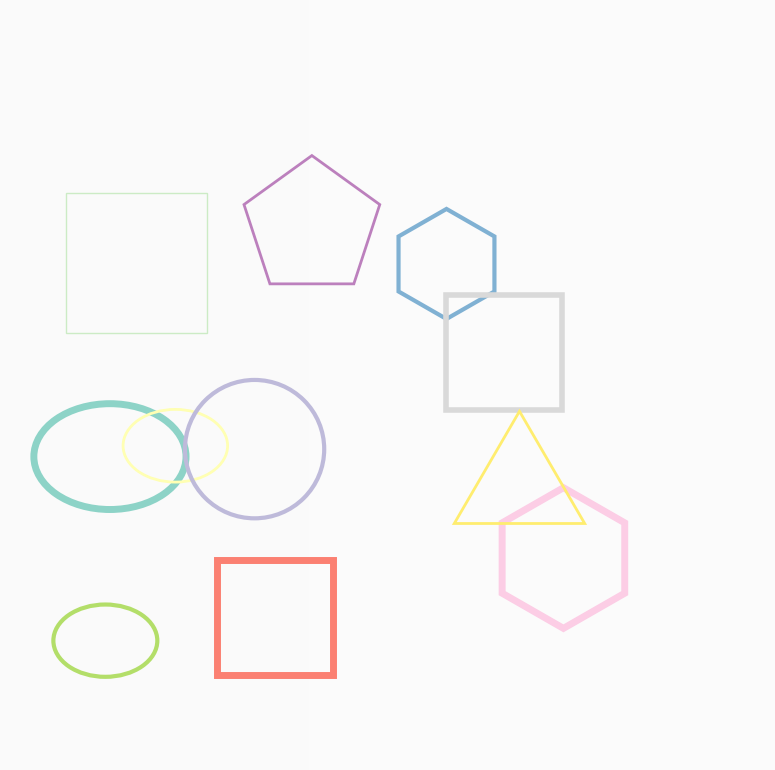[{"shape": "oval", "thickness": 2.5, "radius": 0.49, "center": [0.142, 0.407]}, {"shape": "oval", "thickness": 1, "radius": 0.34, "center": [0.226, 0.421]}, {"shape": "circle", "thickness": 1.5, "radius": 0.45, "center": [0.328, 0.417]}, {"shape": "square", "thickness": 2.5, "radius": 0.37, "center": [0.355, 0.198]}, {"shape": "hexagon", "thickness": 1.5, "radius": 0.36, "center": [0.576, 0.657]}, {"shape": "oval", "thickness": 1.5, "radius": 0.34, "center": [0.136, 0.168]}, {"shape": "hexagon", "thickness": 2.5, "radius": 0.46, "center": [0.727, 0.275]}, {"shape": "square", "thickness": 2, "radius": 0.37, "center": [0.651, 0.542]}, {"shape": "pentagon", "thickness": 1, "radius": 0.46, "center": [0.402, 0.706]}, {"shape": "square", "thickness": 0.5, "radius": 0.46, "center": [0.176, 0.658]}, {"shape": "triangle", "thickness": 1, "radius": 0.49, "center": [0.67, 0.369]}]